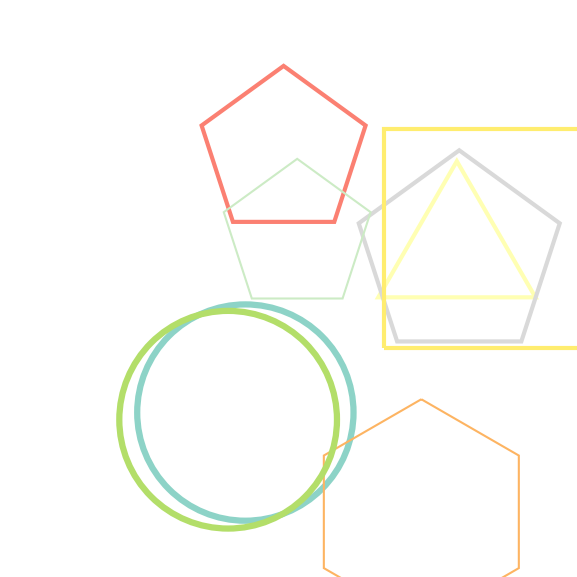[{"shape": "circle", "thickness": 3, "radius": 0.94, "center": [0.425, 0.285]}, {"shape": "triangle", "thickness": 2, "radius": 0.79, "center": [0.791, 0.563]}, {"shape": "pentagon", "thickness": 2, "radius": 0.75, "center": [0.491, 0.736]}, {"shape": "hexagon", "thickness": 1, "radius": 0.97, "center": [0.73, 0.113]}, {"shape": "circle", "thickness": 3, "radius": 0.94, "center": [0.395, 0.272]}, {"shape": "pentagon", "thickness": 2, "radius": 0.91, "center": [0.795, 0.556]}, {"shape": "pentagon", "thickness": 1, "radius": 0.67, "center": [0.515, 0.59]}, {"shape": "square", "thickness": 2, "radius": 0.95, "center": [0.855, 0.586]}]